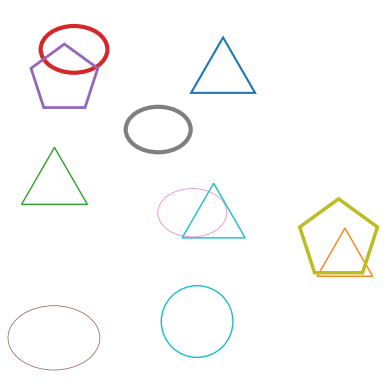[{"shape": "triangle", "thickness": 1.5, "radius": 0.48, "center": [0.579, 0.807]}, {"shape": "triangle", "thickness": 1, "radius": 0.42, "center": [0.896, 0.324]}, {"shape": "triangle", "thickness": 1, "radius": 0.49, "center": [0.142, 0.518]}, {"shape": "oval", "thickness": 3, "radius": 0.43, "center": [0.192, 0.872]}, {"shape": "pentagon", "thickness": 2, "radius": 0.46, "center": [0.167, 0.794]}, {"shape": "oval", "thickness": 0.5, "radius": 0.6, "center": [0.14, 0.122]}, {"shape": "oval", "thickness": 0.5, "radius": 0.45, "center": [0.499, 0.447]}, {"shape": "oval", "thickness": 3, "radius": 0.42, "center": [0.411, 0.664]}, {"shape": "pentagon", "thickness": 2.5, "radius": 0.53, "center": [0.879, 0.377]}, {"shape": "circle", "thickness": 1, "radius": 0.47, "center": [0.512, 0.165]}, {"shape": "triangle", "thickness": 1, "radius": 0.47, "center": [0.555, 0.429]}]